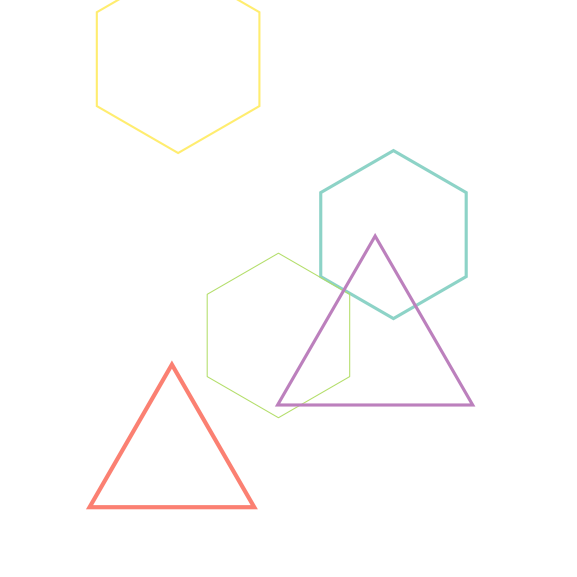[{"shape": "hexagon", "thickness": 1.5, "radius": 0.73, "center": [0.681, 0.593]}, {"shape": "triangle", "thickness": 2, "radius": 0.82, "center": [0.298, 0.203]}, {"shape": "hexagon", "thickness": 0.5, "radius": 0.71, "center": [0.482, 0.418]}, {"shape": "triangle", "thickness": 1.5, "radius": 0.98, "center": [0.65, 0.395]}, {"shape": "hexagon", "thickness": 1, "radius": 0.81, "center": [0.308, 0.897]}]